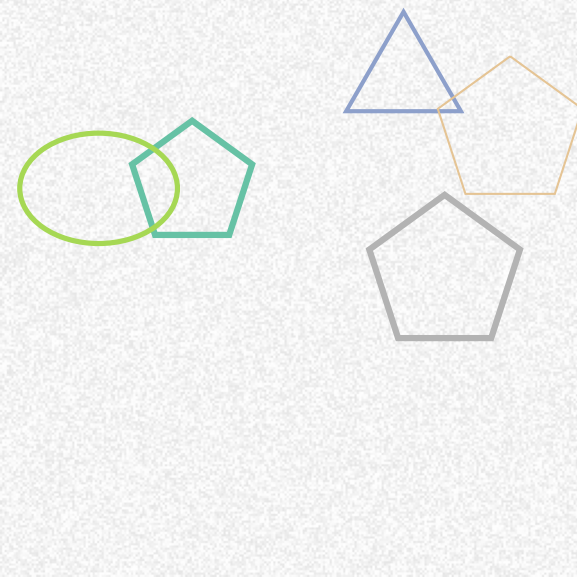[{"shape": "pentagon", "thickness": 3, "radius": 0.55, "center": [0.333, 0.681]}, {"shape": "triangle", "thickness": 2, "radius": 0.57, "center": [0.699, 0.864]}, {"shape": "oval", "thickness": 2.5, "radius": 0.68, "center": [0.171, 0.673]}, {"shape": "pentagon", "thickness": 1, "radius": 0.66, "center": [0.883, 0.77]}, {"shape": "pentagon", "thickness": 3, "radius": 0.69, "center": [0.77, 0.525]}]